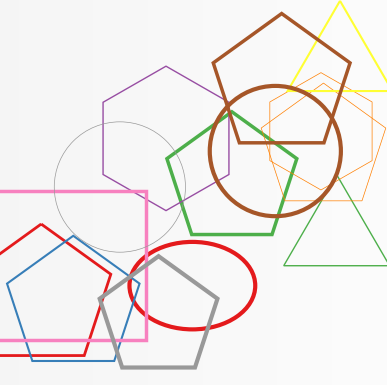[{"shape": "oval", "thickness": 3, "radius": 0.81, "center": [0.496, 0.258]}, {"shape": "pentagon", "thickness": 2, "radius": 0.94, "center": [0.106, 0.229]}, {"shape": "pentagon", "thickness": 1.5, "radius": 0.9, "center": [0.189, 0.208]}, {"shape": "triangle", "thickness": 1, "radius": 0.79, "center": [0.869, 0.389]}, {"shape": "pentagon", "thickness": 2.5, "radius": 0.88, "center": [0.598, 0.533]}, {"shape": "hexagon", "thickness": 1, "radius": 0.94, "center": [0.428, 0.641]}, {"shape": "pentagon", "thickness": 0.5, "radius": 0.85, "center": [0.835, 0.615]}, {"shape": "hexagon", "thickness": 0.5, "radius": 0.76, "center": [0.828, 0.659]}, {"shape": "triangle", "thickness": 1.5, "radius": 0.78, "center": [0.877, 0.842]}, {"shape": "pentagon", "thickness": 2.5, "radius": 0.93, "center": [0.727, 0.779]}, {"shape": "circle", "thickness": 3, "radius": 0.85, "center": [0.711, 0.608]}, {"shape": "square", "thickness": 2.5, "radius": 0.96, "center": [0.184, 0.31]}, {"shape": "pentagon", "thickness": 3, "radius": 0.8, "center": [0.409, 0.175]}, {"shape": "circle", "thickness": 0.5, "radius": 0.85, "center": [0.309, 0.514]}]